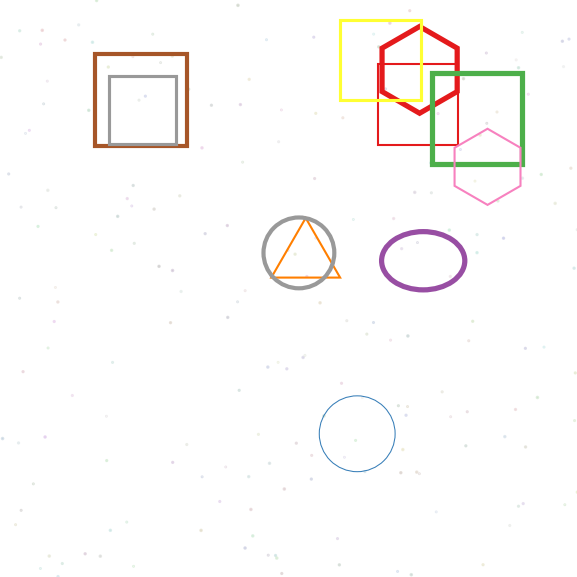[{"shape": "square", "thickness": 1, "radius": 0.35, "center": [0.724, 0.818]}, {"shape": "hexagon", "thickness": 2.5, "radius": 0.38, "center": [0.727, 0.878]}, {"shape": "circle", "thickness": 0.5, "radius": 0.33, "center": [0.619, 0.248]}, {"shape": "square", "thickness": 2.5, "radius": 0.39, "center": [0.826, 0.794]}, {"shape": "oval", "thickness": 2.5, "radius": 0.36, "center": [0.733, 0.548]}, {"shape": "triangle", "thickness": 1, "radius": 0.34, "center": [0.529, 0.553]}, {"shape": "square", "thickness": 1.5, "radius": 0.35, "center": [0.659, 0.896]}, {"shape": "square", "thickness": 2, "radius": 0.4, "center": [0.244, 0.827]}, {"shape": "hexagon", "thickness": 1, "radius": 0.33, "center": [0.844, 0.71]}, {"shape": "circle", "thickness": 2, "radius": 0.31, "center": [0.518, 0.561]}, {"shape": "square", "thickness": 1.5, "radius": 0.29, "center": [0.247, 0.809]}]